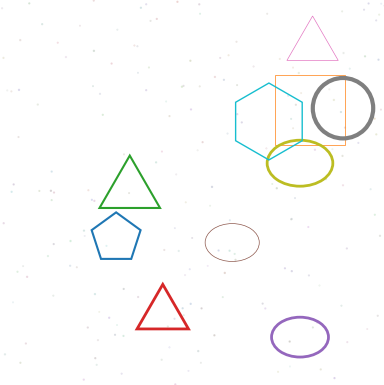[{"shape": "pentagon", "thickness": 1.5, "radius": 0.33, "center": [0.302, 0.382]}, {"shape": "square", "thickness": 0.5, "radius": 0.45, "center": [0.806, 0.714]}, {"shape": "triangle", "thickness": 1.5, "radius": 0.45, "center": [0.337, 0.505]}, {"shape": "triangle", "thickness": 2, "radius": 0.39, "center": [0.423, 0.184]}, {"shape": "oval", "thickness": 2, "radius": 0.37, "center": [0.779, 0.124]}, {"shape": "oval", "thickness": 0.5, "radius": 0.35, "center": [0.603, 0.37]}, {"shape": "triangle", "thickness": 0.5, "radius": 0.38, "center": [0.812, 0.881]}, {"shape": "circle", "thickness": 3, "radius": 0.39, "center": [0.891, 0.719]}, {"shape": "oval", "thickness": 2, "radius": 0.43, "center": [0.779, 0.576]}, {"shape": "hexagon", "thickness": 1, "radius": 0.5, "center": [0.698, 0.684]}]